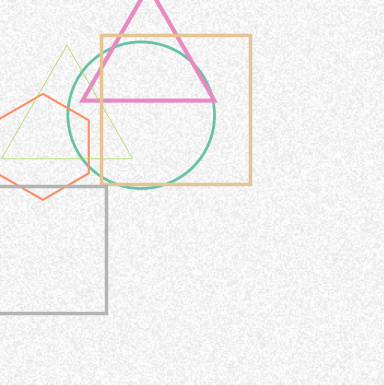[{"shape": "circle", "thickness": 2, "radius": 0.95, "center": [0.367, 0.701]}, {"shape": "hexagon", "thickness": 1.5, "radius": 0.69, "center": [0.111, 0.619]}, {"shape": "triangle", "thickness": 3, "radius": 0.99, "center": [0.386, 0.838]}, {"shape": "triangle", "thickness": 0.5, "radius": 0.98, "center": [0.174, 0.686]}, {"shape": "square", "thickness": 2.5, "radius": 0.97, "center": [0.456, 0.716]}, {"shape": "square", "thickness": 2.5, "radius": 0.82, "center": [0.111, 0.352]}]